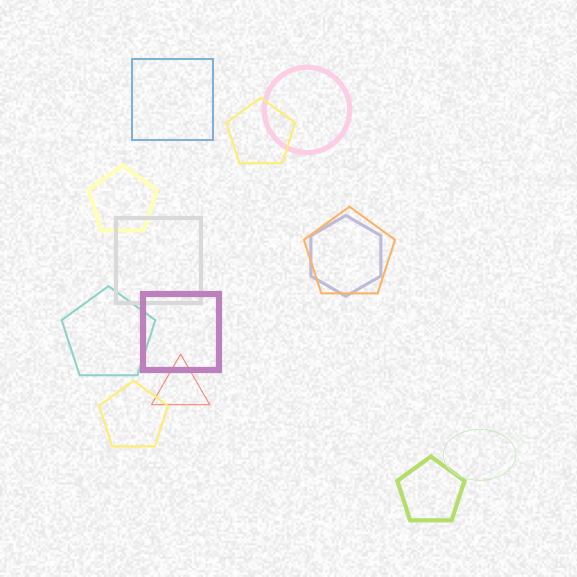[{"shape": "pentagon", "thickness": 1, "radius": 0.43, "center": [0.188, 0.418]}, {"shape": "pentagon", "thickness": 2, "radius": 0.31, "center": [0.212, 0.651]}, {"shape": "hexagon", "thickness": 1.5, "radius": 0.35, "center": [0.599, 0.556]}, {"shape": "triangle", "thickness": 0.5, "radius": 0.29, "center": [0.313, 0.328]}, {"shape": "square", "thickness": 1, "radius": 0.35, "center": [0.299, 0.826]}, {"shape": "pentagon", "thickness": 1, "radius": 0.41, "center": [0.605, 0.558]}, {"shape": "pentagon", "thickness": 2, "radius": 0.31, "center": [0.746, 0.148]}, {"shape": "circle", "thickness": 2.5, "radius": 0.37, "center": [0.532, 0.809]}, {"shape": "square", "thickness": 2, "radius": 0.37, "center": [0.275, 0.548]}, {"shape": "square", "thickness": 3, "radius": 0.33, "center": [0.314, 0.424]}, {"shape": "oval", "thickness": 0.5, "radius": 0.31, "center": [0.83, 0.211]}, {"shape": "pentagon", "thickness": 1, "radius": 0.31, "center": [0.231, 0.277]}, {"shape": "pentagon", "thickness": 1, "radius": 0.31, "center": [0.452, 0.767]}]